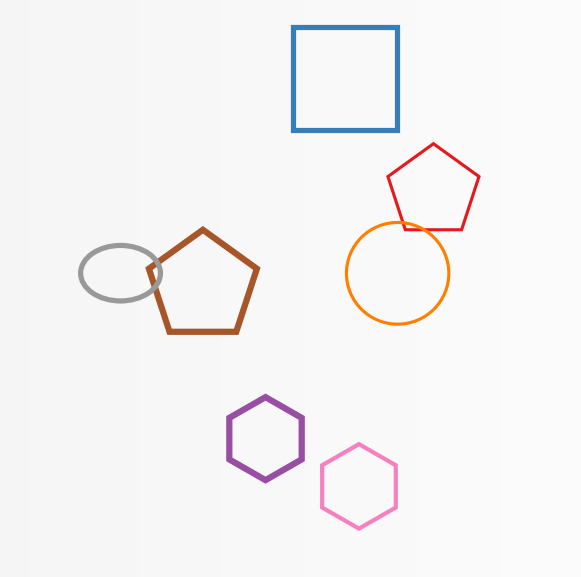[{"shape": "pentagon", "thickness": 1.5, "radius": 0.41, "center": [0.746, 0.668]}, {"shape": "square", "thickness": 2.5, "radius": 0.45, "center": [0.593, 0.863]}, {"shape": "hexagon", "thickness": 3, "radius": 0.36, "center": [0.457, 0.24]}, {"shape": "circle", "thickness": 1.5, "radius": 0.44, "center": [0.684, 0.526]}, {"shape": "pentagon", "thickness": 3, "radius": 0.49, "center": [0.349, 0.504]}, {"shape": "hexagon", "thickness": 2, "radius": 0.37, "center": [0.618, 0.157]}, {"shape": "oval", "thickness": 2.5, "radius": 0.34, "center": [0.207, 0.526]}]